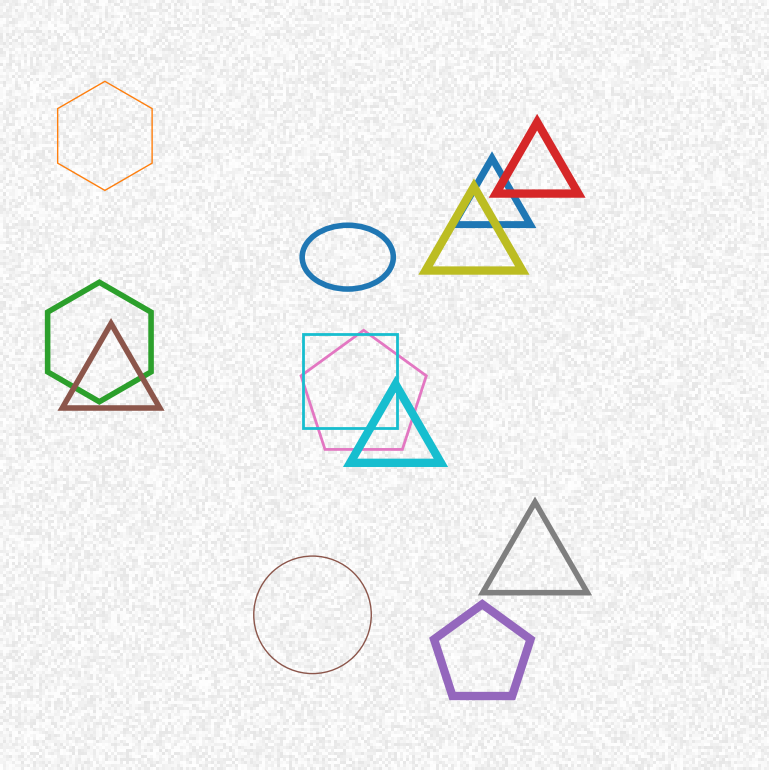[{"shape": "oval", "thickness": 2, "radius": 0.3, "center": [0.452, 0.666]}, {"shape": "triangle", "thickness": 2.5, "radius": 0.29, "center": [0.639, 0.737]}, {"shape": "hexagon", "thickness": 0.5, "radius": 0.35, "center": [0.136, 0.824]}, {"shape": "hexagon", "thickness": 2, "radius": 0.39, "center": [0.129, 0.556]}, {"shape": "triangle", "thickness": 3, "radius": 0.31, "center": [0.698, 0.779]}, {"shape": "pentagon", "thickness": 3, "radius": 0.33, "center": [0.626, 0.149]}, {"shape": "triangle", "thickness": 2, "radius": 0.37, "center": [0.144, 0.507]}, {"shape": "circle", "thickness": 0.5, "radius": 0.38, "center": [0.406, 0.202]}, {"shape": "pentagon", "thickness": 1, "radius": 0.43, "center": [0.472, 0.486]}, {"shape": "triangle", "thickness": 2, "radius": 0.39, "center": [0.695, 0.27]}, {"shape": "triangle", "thickness": 3, "radius": 0.36, "center": [0.615, 0.685]}, {"shape": "square", "thickness": 1, "radius": 0.31, "center": [0.454, 0.506]}, {"shape": "triangle", "thickness": 3, "radius": 0.34, "center": [0.514, 0.433]}]